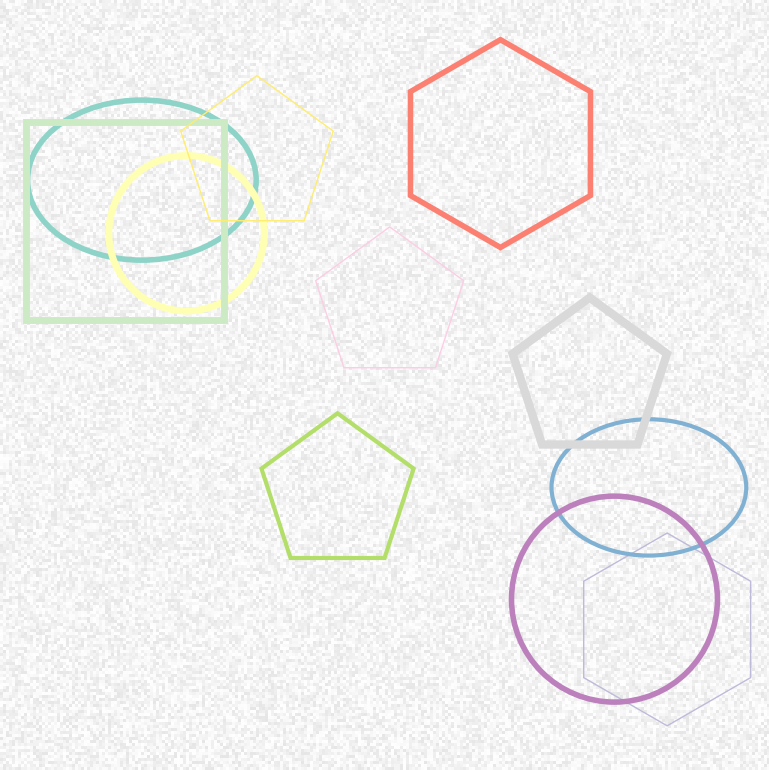[{"shape": "oval", "thickness": 2, "radius": 0.74, "center": [0.184, 0.766]}, {"shape": "circle", "thickness": 2.5, "radius": 0.5, "center": [0.242, 0.697]}, {"shape": "hexagon", "thickness": 0.5, "radius": 0.63, "center": [0.866, 0.183]}, {"shape": "hexagon", "thickness": 2, "radius": 0.67, "center": [0.65, 0.814]}, {"shape": "oval", "thickness": 1.5, "radius": 0.63, "center": [0.843, 0.367]}, {"shape": "pentagon", "thickness": 1.5, "radius": 0.52, "center": [0.438, 0.359]}, {"shape": "pentagon", "thickness": 0.5, "radius": 0.51, "center": [0.506, 0.604]}, {"shape": "pentagon", "thickness": 3, "radius": 0.53, "center": [0.766, 0.508]}, {"shape": "circle", "thickness": 2, "radius": 0.67, "center": [0.798, 0.222]}, {"shape": "square", "thickness": 2.5, "radius": 0.64, "center": [0.163, 0.713]}, {"shape": "pentagon", "thickness": 0.5, "radius": 0.52, "center": [0.334, 0.798]}]